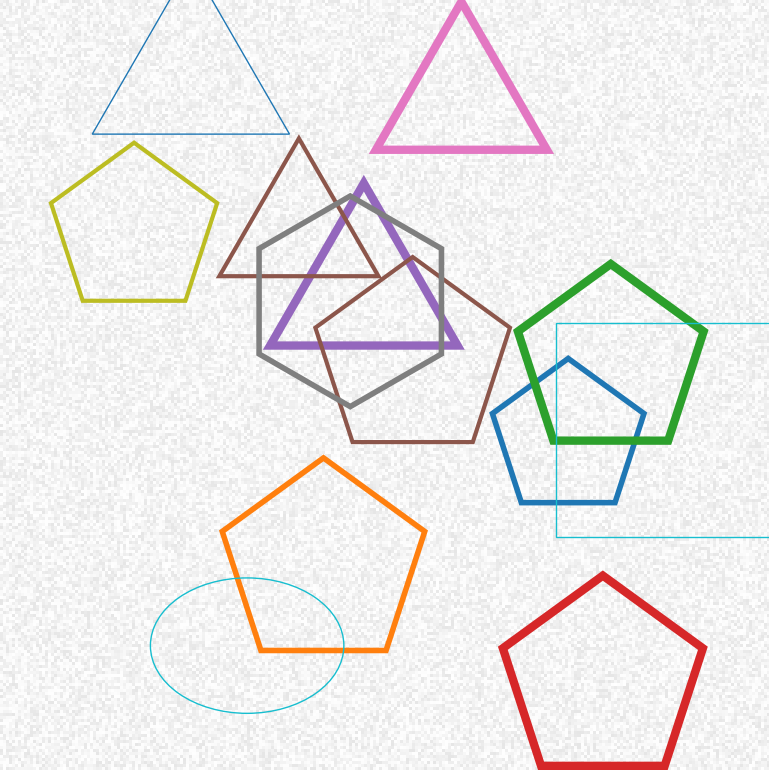[{"shape": "triangle", "thickness": 0.5, "radius": 0.74, "center": [0.248, 0.9]}, {"shape": "pentagon", "thickness": 2, "radius": 0.52, "center": [0.738, 0.431]}, {"shape": "pentagon", "thickness": 2, "radius": 0.69, "center": [0.42, 0.267]}, {"shape": "pentagon", "thickness": 3, "radius": 0.63, "center": [0.793, 0.53]}, {"shape": "pentagon", "thickness": 3, "radius": 0.68, "center": [0.783, 0.116]}, {"shape": "triangle", "thickness": 3, "radius": 0.7, "center": [0.473, 0.622]}, {"shape": "pentagon", "thickness": 1.5, "radius": 0.66, "center": [0.536, 0.533]}, {"shape": "triangle", "thickness": 1.5, "radius": 0.6, "center": [0.388, 0.701]}, {"shape": "triangle", "thickness": 3, "radius": 0.64, "center": [0.599, 0.87]}, {"shape": "hexagon", "thickness": 2, "radius": 0.68, "center": [0.455, 0.609]}, {"shape": "pentagon", "thickness": 1.5, "radius": 0.57, "center": [0.174, 0.701]}, {"shape": "oval", "thickness": 0.5, "radius": 0.63, "center": [0.321, 0.162]}, {"shape": "square", "thickness": 0.5, "radius": 0.69, "center": [0.861, 0.441]}]